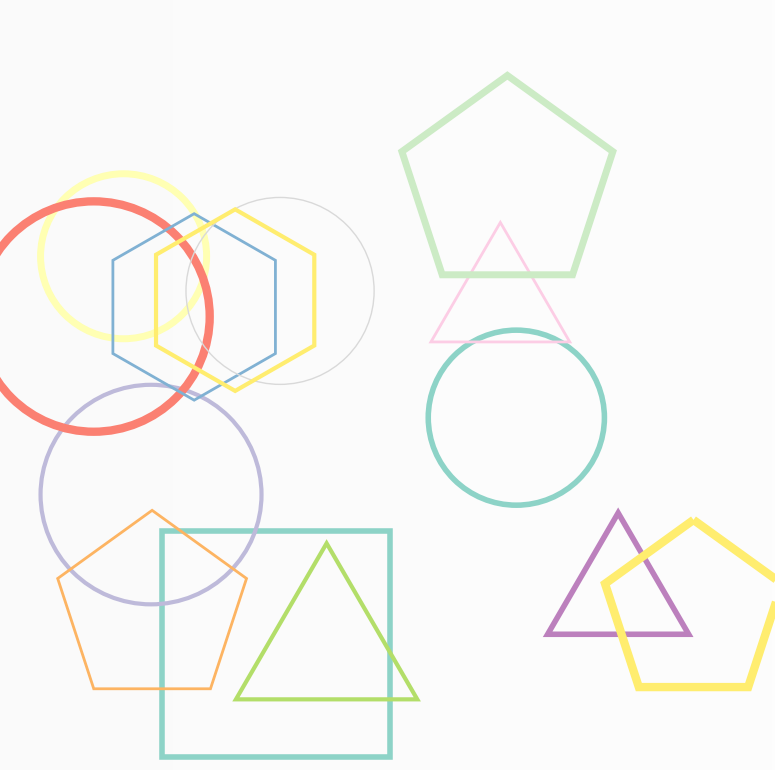[{"shape": "circle", "thickness": 2, "radius": 0.57, "center": [0.666, 0.458]}, {"shape": "square", "thickness": 2, "radius": 0.74, "center": [0.356, 0.163]}, {"shape": "circle", "thickness": 2.5, "radius": 0.54, "center": [0.159, 0.667]}, {"shape": "circle", "thickness": 1.5, "radius": 0.71, "center": [0.195, 0.358]}, {"shape": "circle", "thickness": 3, "radius": 0.75, "center": [0.121, 0.589]}, {"shape": "hexagon", "thickness": 1, "radius": 0.61, "center": [0.251, 0.601]}, {"shape": "pentagon", "thickness": 1, "radius": 0.64, "center": [0.196, 0.209]}, {"shape": "triangle", "thickness": 1.5, "radius": 0.68, "center": [0.421, 0.159]}, {"shape": "triangle", "thickness": 1, "radius": 0.52, "center": [0.646, 0.608]}, {"shape": "circle", "thickness": 0.5, "radius": 0.61, "center": [0.361, 0.622]}, {"shape": "triangle", "thickness": 2, "radius": 0.53, "center": [0.798, 0.229]}, {"shape": "pentagon", "thickness": 2.5, "radius": 0.72, "center": [0.655, 0.759]}, {"shape": "pentagon", "thickness": 3, "radius": 0.6, "center": [0.895, 0.205]}, {"shape": "hexagon", "thickness": 1.5, "radius": 0.59, "center": [0.303, 0.61]}]